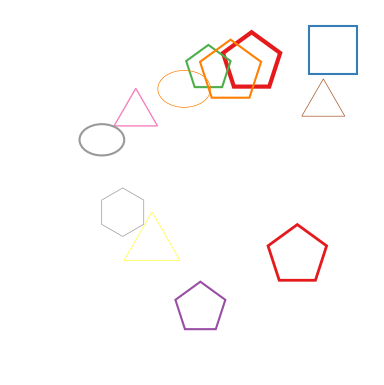[{"shape": "pentagon", "thickness": 2, "radius": 0.4, "center": [0.772, 0.337]}, {"shape": "pentagon", "thickness": 3, "radius": 0.39, "center": [0.653, 0.838]}, {"shape": "square", "thickness": 1.5, "radius": 0.31, "center": [0.864, 0.869]}, {"shape": "pentagon", "thickness": 1.5, "radius": 0.3, "center": [0.541, 0.823]}, {"shape": "pentagon", "thickness": 1.5, "radius": 0.34, "center": [0.52, 0.2]}, {"shape": "pentagon", "thickness": 1.5, "radius": 0.42, "center": [0.599, 0.814]}, {"shape": "oval", "thickness": 0.5, "radius": 0.34, "center": [0.478, 0.769]}, {"shape": "triangle", "thickness": 0.5, "radius": 0.42, "center": [0.395, 0.366]}, {"shape": "triangle", "thickness": 0.5, "radius": 0.32, "center": [0.84, 0.731]}, {"shape": "triangle", "thickness": 1, "radius": 0.32, "center": [0.353, 0.705]}, {"shape": "oval", "thickness": 1.5, "radius": 0.29, "center": [0.265, 0.637]}, {"shape": "hexagon", "thickness": 0.5, "radius": 0.32, "center": [0.319, 0.449]}]